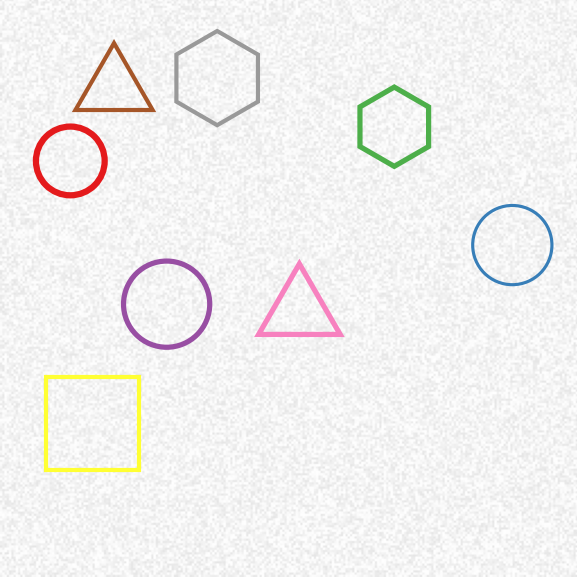[{"shape": "circle", "thickness": 3, "radius": 0.3, "center": [0.122, 0.72]}, {"shape": "circle", "thickness": 1.5, "radius": 0.34, "center": [0.887, 0.575]}, {"shape": "hexagon", "thickness": 2.5, "radius": 0.34, "center": [0.683, 0.78]}, {"shape": "circle", "thickness": 2.5, "radius": 0.37, "center": [0.289, 0.472]}, {"shape": "square", "thickness": 2, "radius": 0.4, "center": [0.16, 0.266]}, {"shape": "triangle", "thickness": 2, "radius": 0.39, "center": [0.197, 0.847]}, {"shape": "triangle", "thickness": 2.5, "radius": 0.41, "center": [0.518, 0.461]}, {"shape": "hexagon", "thickness": 2, "radius": 0.41, "center": [0.376, 0.864]}]